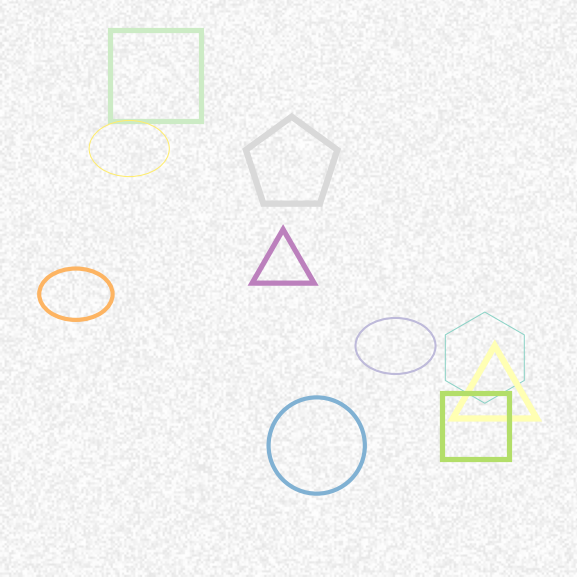[{"shape": "hexagon", "thickness": 0.5, "radius": 0.39, "center": [0.84, 0.38]}, {"shape": "triangle", "thickness": 3, "radius": 0.42, "center": [0.857, 0.317]}, {"shape": "oval", "thickness": 1, "radius": 0.35, "center": [0.685, 0.4]}, {"shape": "circle", "thickness": 2, "radius": 0.42, "center": [0.548, 0.228]}, {"shape": "oval", "thickness": 2, "radius": 0.32, "center": [0.131, 0.49]}, {"shape": "square", "thickness": 2.5, "radius": 0.29, "center": [0.823, 0.261]}, {"shape": "pentagon", "thickness": 3, "radius": 0.42, "center": [0.505, 0.714]}, {"shape": "triangle", "thickness": 2.5, "radius": 0.31, "center": [0.49, 0.54]}, {"shape": "square", "thickness": 2.5, "radius": 0.39, "center": [0.27, 0.868]}, {"shape": "oval", "thickness": 0.5, "radius": 0.35, "center": [0.224, 0.742]}]